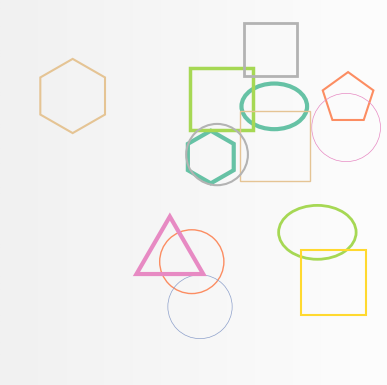[{"shape": "oval", "thickness": 3, "radius": 0.42, "center": [0.708, 0.724]}, {"shape": "hexagon", "thickness": 3, "radius": 0.34, "center": [0.544, 0.592]}, {"shape": "pentagon", "thickness": 1.5, "radius": 0.34, "center": [0.898, 0.744]}, {"shape": "circle", "thickness": 1, "radius": 0.41, "center": [0.495, 0.32]}, {"shape": "circle", "thickness": 0.5, "radius": 0.42, "center": [0.516, 0.203]}, {"shape": "triangle", "thickness": 3, "radius": 0.5, "center": [0.438, 0.338]}, {"shape": "circle", "thickness": 0.5, "radius": 0.44, "center": [0.893, 0.669]}, {"shape": "oval", "thickness": 2, "radius": 0.5, "center": [0.819, 0.397]}, {"shape": "square", "thickness": 2.5, "radius": 0.4, "center": [0.572, 0.742]}, {"shape": "square", "thickness": 1.5, "radius": 0.42, "center": [0.861, 0.267]}, {"shape": "square", "thickness": 1, "radius": 0.45, "center": [0.71, 0.621]}, {"shape": "hexagon", "thickness": 1.5, "radius": 0.48, "center": [0.188, 0.751]}, {"shape": "square", "thickness": 2, "radius": 0.34, "center": [0.698, 0.871]}, {"shape": "circle", "thickness": 1.5, "radius": 0.4, "center": [0.56, 0.599]}]